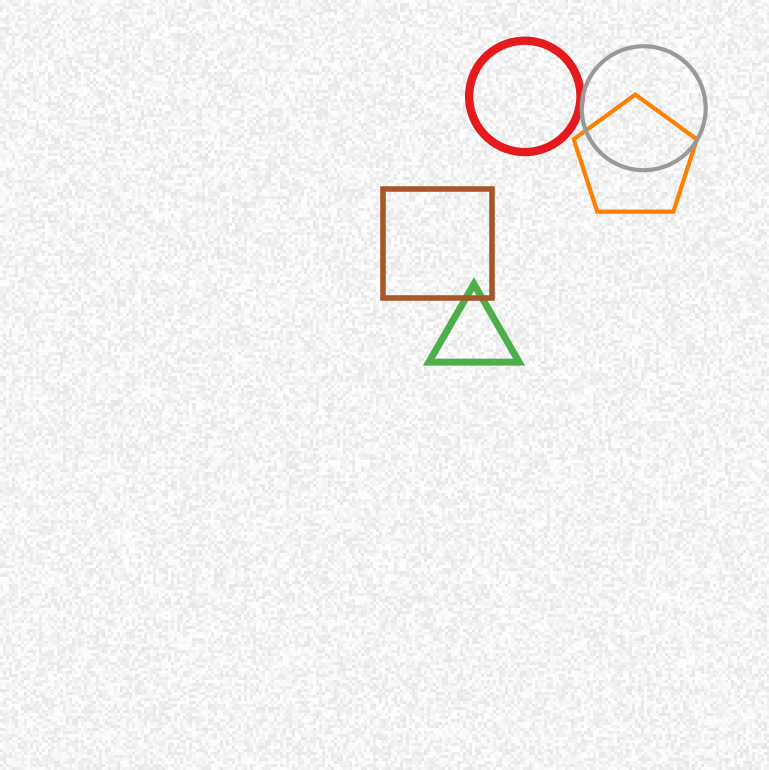[{"shape": "circle", "thickness": 3, "radius": 0.36, "center": [0.682, 0.875]}, {"shape": "triangle", "thickness": 2.5, "radius": 0.34, "center": [0.616, 0.564]}, {"shape": "pentagon", "thickness": 1.5, "radius": 0.42, "center": [0.825, 0.793]}, {"shape": "square", "thickness": 2, "radius": 0.35, "center": [0.569, 0.684]}, {"shape": "circle", "thickness": 1.5, "radius": 0.4, "center": [0.836, 0.859]}]